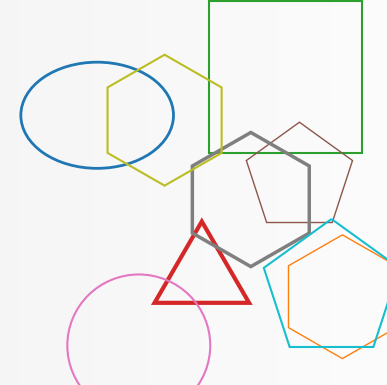[{"shape": "oval", "thickness": 2, "radius": 0.98, "center": [0.251, 0.701]}, {"shape": "hexagon", "thickness": 1, "radius": 0.8, "center": [0.884, 0.229]}, {"shape": "square", "thickness": 1.5, "radius": 0.99, "center": [0.736, 0.8]}, {"shape": "triangle", "thickness": 3, "radius": 0.7, "center": [0.521, 0.284]}, {"shape": "pentagon", "thickness": 1, "radius": 0.72, "center": [0.773, 0.539]}, {"shape": "circle", "thickness": 1.5, "radius": 0.92, "center": [0.358, 0.103]}, {"shape": "hexagon", "thickness": 2.5, "radius": 0.87, "center": [0.647, 0.482]}, {"shape": "hexagon", "thickness": 1.5, "radius": 0.85, "center": [0.425, 0.688]}, {"shape": "pentagon", "thickness": 1.5, "radius": 0.92, "center": [0.856, 0.247]}]